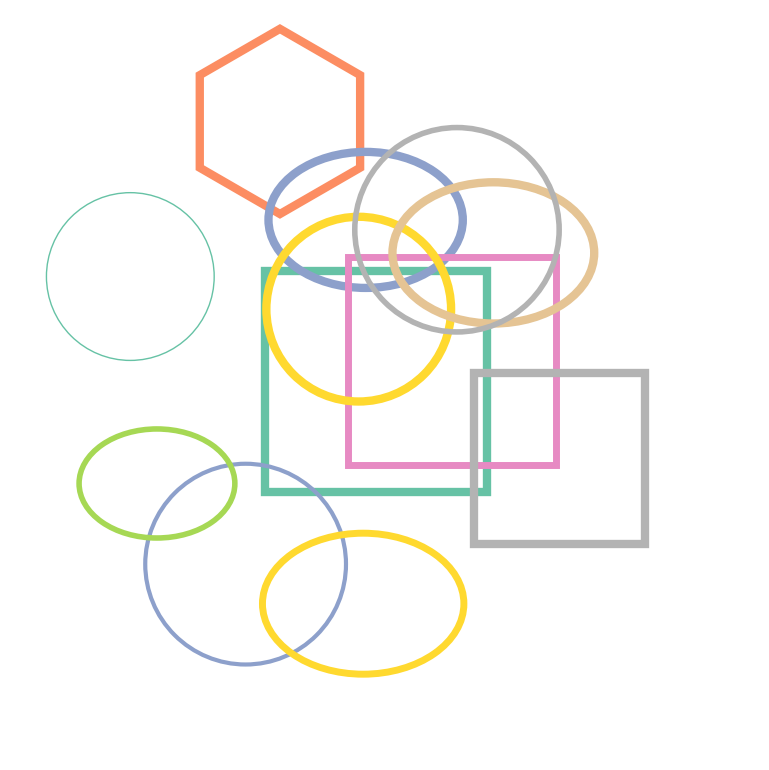[{"shape": "square", "thickness": 3, "radius": 0.72, "center": [0.488, 0.505]}, {"shape": "circle", "thickness": 0.5, "radius": 0.54, "center": [0.169, 0.641]}, {"shape": "hexagon", "thickness": 3, "radius": 0.6, "center": [0.364, 0.842]}, {"shape": "circle", "thickness": 1.5, "radius": 0.65, "center": [0.319, 0.267]}, {"shape": "oval", "thickness": 3, "radius": 0.63, "center": [0.475, 0.714]}, {"shape": "square", "thickness": 2.5, "radius": 0.68, "center": [0.587, 0.531]}, {"shape": "oval", "thickness": 2, "radius": 0.51, "center": [0.204, 0.372]}, {"shape": "circle", "thickness": 3, "radius": 0.6, "center": [0.466, 0.599]}, {"shape": "oval", "thickness": 2.5, "radius": 0.65, "center": [0.472, 0.216]}, {"shape": "oval", "thickness": 3, "radius": 0.66, "center": [0.641, 0.672]}, {"shape": "square", "thickness": 3, "radius": 0.55, "center": [0.726, 0.405]}, {"shape": "circle", "thickness": 2, "radius": 0.66, "center": [0.593, 0.702]}]